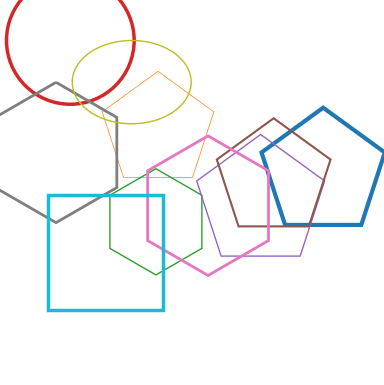[{"shape": "pentagon", "thickness": 3, "radius": 0.84, "center": [0.839, 0.552]}, {"shape": "pentagon", "thickness": 0.5, "radius": 0.76, "center": [0.41, 0.662]}, {"shape": "hexagon", "thickness": 1, "radius": 0.69, "center": [0.405, 0.424]}, {"shape": "circle", "thickness": 2.5, "radius": 0.83, "center": [0.183, 0.895]}, {"shape": "pentagon", "thickness": 1, "radius": 0.87, "center": [0.677, 0.476]}, {"shape": "pentagon", "thickness": 1.5, "radius": 0.78, "center": [0.711, 0.538]}, {"shape": "hexagon", "thickness": 2, "radius": 0.91, "center": [0.54, 0.466]}, {"shape": "hexagon", "thickness": 2, "radius": 0.91, "center": [0.146, 0.604]}, {"shape": "oval", "thickness": 1, "radius": 0.77, "center": [0.342, 0.787]}, {"shape": "square", "thickness": 2.5, "radius": 0.75, "center": [0.274, 0.345]}]